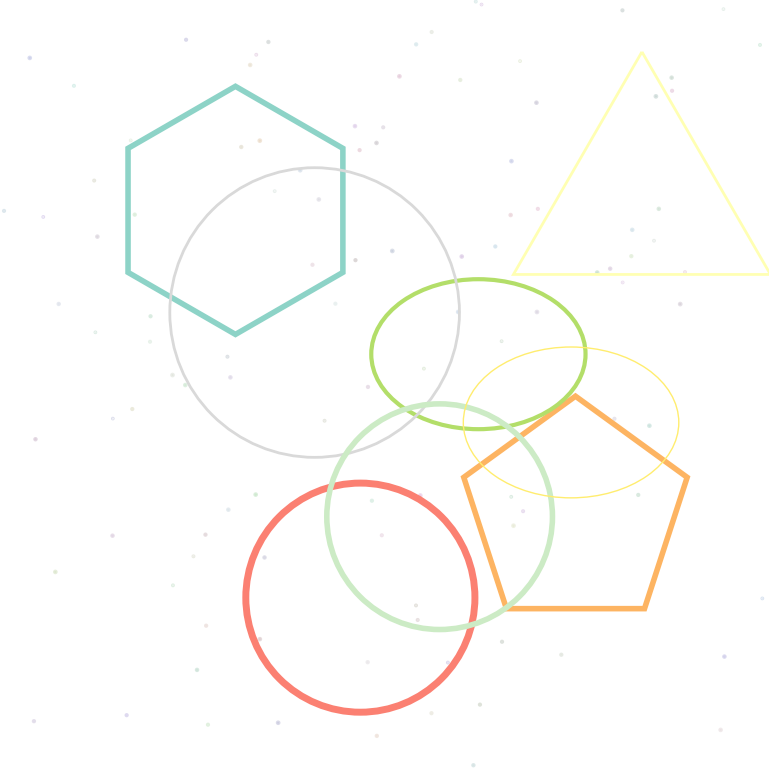[{"shape": "hexagon", "thickness": 2, "radius": 0.81, "center": [0.306, 0.727]}, {"shape": "triangle", "thickness": 1, "radius": 0.96, "center": [0.834, 0.74]}, {"shape": "circle", "thickness": 2.5, "radius": 0.74, "center": [0.468, 0.224]}, {"shape": "pentagon", "thickness": 2, "radius": 0.76, "center": [0.747, 0.333]}, {"shape": "oval", "thickness": 1.5, "radius": 0.7, "center": [0.621, 0.54]}, {"shape": "circle", "thickness": 1, "radius": 0.94, "center": [0.409, 0.594]}, {"shape": "circle", "thickness": 2, "radius": 0.73, "center": [0.571, 0.329]}, {"shape": "oval", "thickness": 0.5, "radius": 0.7, "center": [0.742, 0.451]}]